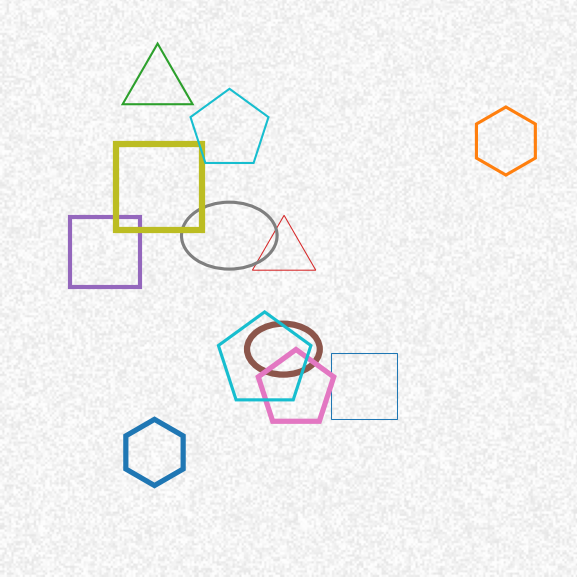[{"shape": "hexagon", "thickness": 2.5, "radius": 0.29, "center": [0.268, 0.216]}, {"shape": "square", "thickness": 0.5, "radius": 0.29, "center": [0.631, 0.331]}, {"shape": "hexagon", "thickness": 1.5, "radius": 0.29, "center": [0.876, 0.755]}, {"shape": "triangle", "thickness": 1, "radius": 0.35, "center": [0.273, 0.854]}, {"shape": "triangle", "thickness": 0.5, "radius": 0.32, "center": [0.492, 0.563]}, {"shape": "square", "thickness": 2, "radius": 0.3, "center": [0.182, 0.563]}, {"shape": "oval", "thickness": 3, "radius": 0.31, "center": [0.491, 0.395]}, {"shape": "pentagon", "thickness": 2.5, "radius": 0.34, "center": [0.513, 0.325]}, {"shape": "oval", "thickness": 1.5, "radius": 0.41, "center": [0.397, 0.591]}, {"shape": "square", "thickness": 3, "radius": 0.37, "center": [0.275, 0.675]}, {"shape": "pentagon", "thickness": 1, "radius": 0.36, "center": [0.397, 0.774]}, {"shape": "pentagon", "thickness": 1.5, "radius": 0.42, "center": [0.458, 0.375]}]